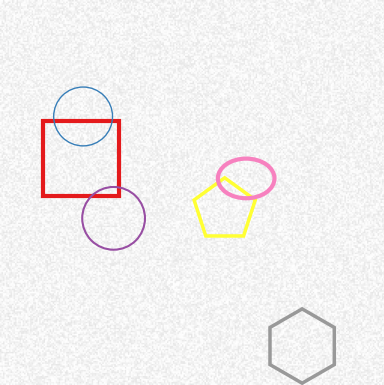[{"shape": "square", "thickness": 3, "radius": 0.49, "center": [0.211, 0.588]}, {"shape": "circle", "thickness": 1, "radius": 0.38, "center": [0.216, 0.698]}, {"shape": "circle", "thickness": 1.5, "radius": 0.41, "center": [0.295, 0.433]}, {"shape": "pentagon", "thickness": 2.5, "radius": 0.42, "center": [0.584, 0.455]}, {"shape": "oval", "thickness": 3, "radius": 0.37, "center": [0.639, 0.537]}, {"shape": "hexagon", "thickness": 2.5, "radius": 0.48, "center": [0.785, 0.101]}]